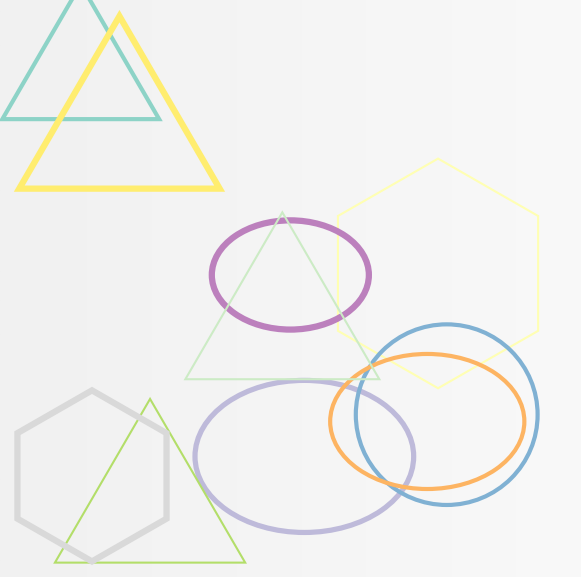[{"shape": "triangle", "thickness": 2, "radius": 0.78, "center": [0.139, 0.871]}, {"shape": "hexagon", "thickness": 1, "radius": 0.99, "center": [0.754, 0.526]}, {"shape": "oval", "thickness": 2.5, "radius": 0.94, "center": [0.524, 0.209]}, {"shape": "circle", "thickness": 2, "radius": 0.78, "center": [0.769, 0.281]}, {"shape": "oval", "thickness": 2, "radius": 0.84, "center": [0.735, 0.269]}, {"shape": "triangle", "thickness": 1, "radius": 0.94, "center": [0.258, 0.119]}, {"shape": "hexagon", "thickness": 3, "radius": 0.74, "center": [0.158, 0.175]}, {"shape": "oval", "thickness": 3, "radius": 0.68, "center": [0.5, 0.523]}, {"shape": "triangle", "thickness": 1, "radius": 0.96, "center": [0.486, 0.439]}, {"shape": "triangle", "thickness": 3, "radius": 1.0, "center": [0.206, 0.772]}]